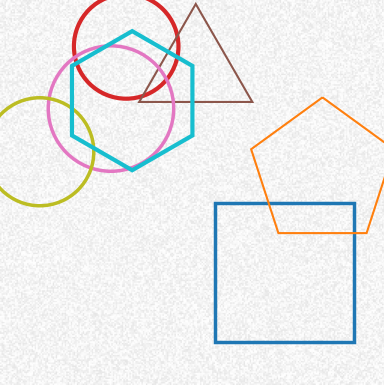[{"shape": "square", "thickness": 2.5, "radius": 0.91, "center": [0.739, 0.292]}, {"shape": "pentagon", "thickness": 1.5, "radius": 0.97, "center": [0.838, 0.552]}, {"shape": "circle", "thickness": 3, "radius": 0.68, "center": [0.328, 0.879]}, {"shape": "triangle", "thickness": 1.5, "radius": 0.85, "center": [0.508, 0.82]}, {"shape": "circle", "thickness": 2.5, "radius": 0.81, "center": [0.288, 0.718]}, {"shape": "circle", "thickness": 2.5, "radius": 0.7, "center": [0.103, 0.606]}, {"shape": "hexagon", "thickness": 3, "radius": 0.9, "center": [0.343, 0.738]}]